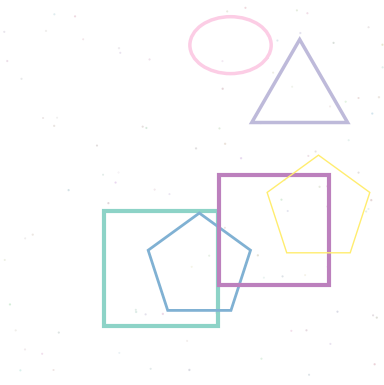[{"shape": "square", "thickness": 3, "radius": 0.74, "center": [0.417, 0.302]}, {"shape": "triangle", "thickness": 2.5, "radius": 0.72, "center": [0.778, 0.754]}, {"shape": "pentagon", "thickness": 2, "radius": 0.7, "center": [0.518, 0.307]}, {"shape": "oval", "thickness": 2.5, "radius": 0.53, "center": [0.599, 0.883]}, {"shape": "square", "thickness": 3, "radius": 0.71, "center": [0.711, 0.402]}, {"shape": "pentagon", "thickness": 1, "radius": 0.7, "center": [0.827, 0.457]}]